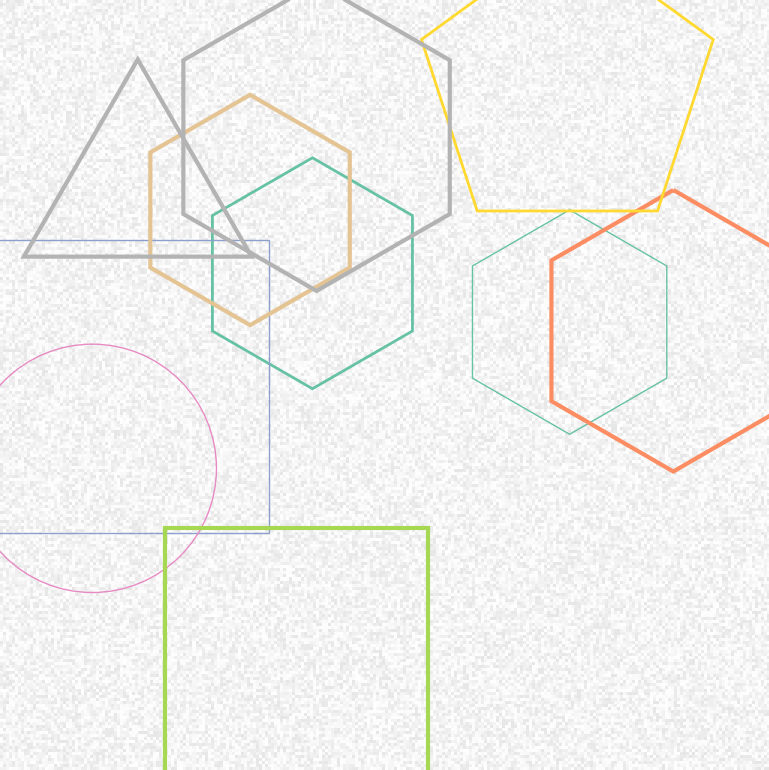[{"shape": "hexagon", "thickness": 0.5, "radius": 0.73, "center": [0.74, 0.582]}, {"shape": "hexagon", "thickness": 1, "radius": 0.75, "center": [0.406, 0.645]}, {"shape": "hexagon", "thickness": 1.5, "radius": 0.91, "center": [0.874, 0.57]}, {"shape": "square", "thickness": 0.5, "radius": 0.95, "center": [0.159, 0.498]}, {"shape": "circle", "thickness": 0.5, "radius": 0.81, "center": [0.12, 0.392]}, {"shape": "square", "thickness": 1.5, "radius": 0.85, "center": [0.385, 0.144]}, {"shape": "pentagon", "thickness": 1, "radius": 1.0, "center": [0.737, 0.887]}, {"shape": "hexagon", "thickness": 1.5, "radius": 0.75, "center": [0.325, 0.727]}, {"shape": "triangle", "thickness": 1.5, "radius": 0.85, "center": [0.179, 0.752]}, {"shape": "hexagon", "thickness": 1.5, "radius": 1.0, "center": [0.411, 0.822]}]